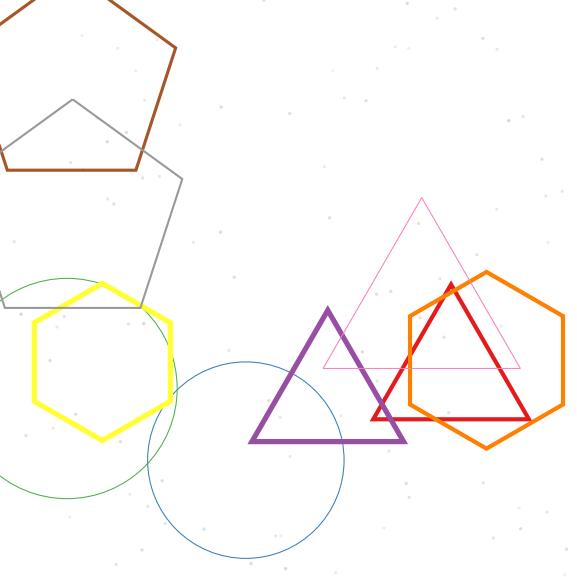[{"shape": "triangle", "thickness": 2, "radius": 0.78, "center": [0.781, 0.351]}, {"shape": "circle", "thickness": 0.5, "radius": 0.85, "center": [0.426, 0.202]}, {"shape": "circle", "thickness": 0.5, "radius": 0.95, "center": [0.116, 0.326]}, {"shape": "triangle", "thickness": 2.5, "radius": 0.76, "center": [0.568, 0.31]}, {"shape": "hexagon", "thickness": 2, "radius": 0.76, "center": [0.842, 0.375]}, {"shape": "hexagon", "thickness": 2.5, "radius": 0.68, "center": [0.177, 0.372]}, {"shape": "pentagon", "thickness": 1.5, "radius": 0.95, "center": [0.124, 0.858]}, {"shape": "triangle", "thickness": 0.5, "radius": 0.99, "center": [0.73, 0.46]}, {"shape": "pentagon", "thickness": 1, "radius": 1.0, "center": [0.126, 0.627]}]